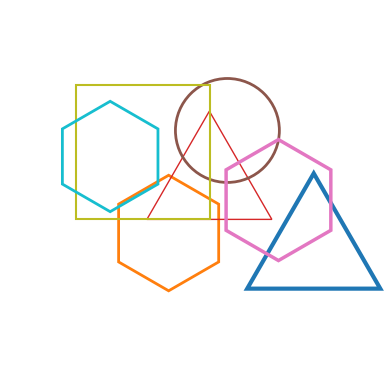[{"shape": "triangle", "thickness": 3, "radius": 1.0, "center": [0.815, 0.35]}, {"shape": "hexagon", "thickness": 2, "radius": 0.75, "center": [0.438, 0.395]}, {"shape": "triangle", "thickness": 1, "radius": 0.94, "center": [0.544, 0.524]}, {"shape": "circle", "thickness": 2, "radius": 0.67, "center": [0.591, 0.661]}, {"shape": "hexagon", "thickness": 2.5, "radius": 0.79, "center": [0.723, 0.48]}, {"shape": "square", "thickness": 1.5, "radius": 0.87, "center": [0.372, 0.604]}, {"shape": "hexagon", "thickness": 2, "radius": 0.72, "center": [0.286, 0.594]}]